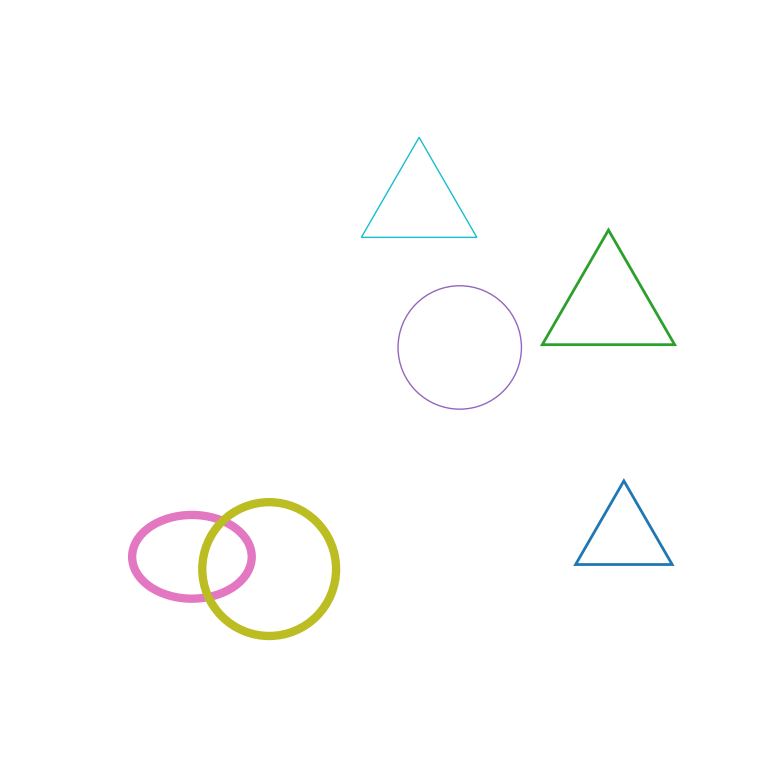[{"shape": "triangle", "thickness": 1, "radius": 0.36, "center": [0.81, 0.303]}, {"shape": "triangle", "thickness": 1, "radius": 0.5, "center": [0.79, 0.602]}, {"shape": "circle", "thickness": 0.5, "radius": 0.4, "center": [0.597, 0.549]}, {"shape": "oval", "thickness": 3, "radius": 0.39, "center": [0.249, 0.277]}, {"shape": "circle", "thickness": 3, "radius": 0.43, "center": [0.35, 0.261]}, {"shape": "triangle", "thickness": 0.5, "radius": 0.43, "center": [0.544, 0.735]}]